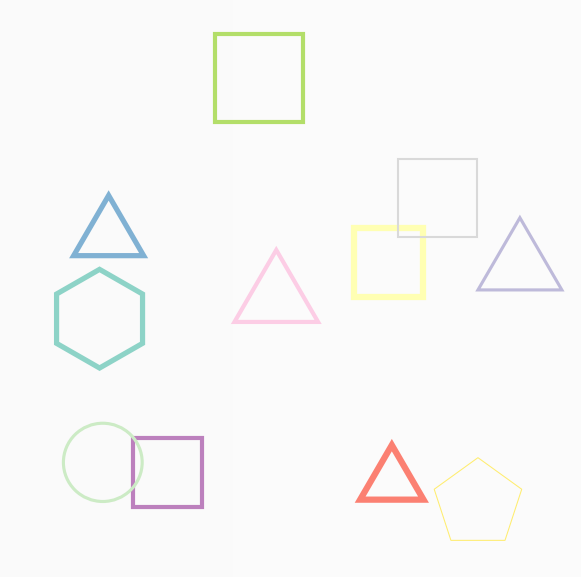[{"shape": "hexagon", "thickness": 2.5, "radius": 0.43, "center": [0.171, 0.447]}, {"shape": "square", "thickness": 3, "radius": 0.3, "center": [0.668, 0.544]}, {"shape": "triangle", "thickness": 1.5, "radius": 0.42, "center": [0.894, 0.539]}, {"shape": "triangle", "thickness": 3, "radius": 0.31, "center": [0.674, 0.165]}, {"shape": "triangle", "thickness": 2.5, "radius": 0.35, "center": [0.187, 0.591]}, {"shape": "square", "thickness": 2, "radius": 0.38, "center": [0.445, 0.864]}, {"shape": "triangle", "thickness": 2, "radius": 0.42, "center": [0.475, 0.483]}, {"shape": "square", "thickness": 1, "radius": 0.34, "center": [0.753, 0.656]}, {"shape": "square", "thickness": 2, "radius": 0.3, "center": [0.289, 0.181]}, {"shape": "circle", "thickness": 1.5, "radius": 0.34, "center": [0.177, 0.198]}, {"shape": "pentagon", "thickness": 0.5, "radius": 0.4, "center": [0.822, 0.127]}]